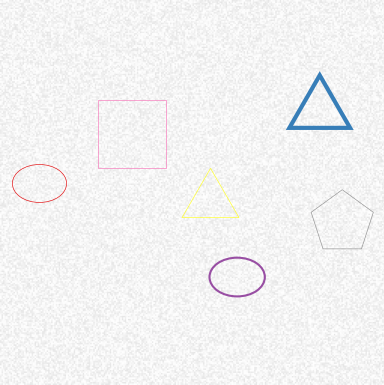[{"shape": "oval", "thickness": 0.5, "radius": 0.35, "center": [0.103, 0.523]}, {"shape": "triangle", "thickness": 3, "radius": 0.46, "center": [0.83, 0.713]}, {"shape": "oval", "thickness": 1.5, "radius": 0.36, "center": [0.616, 0.28]}, {"shape": "triangle", "thickness": 0.5, "radius": 0.43, "center": [0.547, 0.478]}, {"shape": "square", "thickness": 0.5, "radius": 0.44, "center": [0.343, 0.652]}, {"shape": "pentagon", "thickness": 0.5, "radius": 0.42, "center": [0.889, 0.422]}]